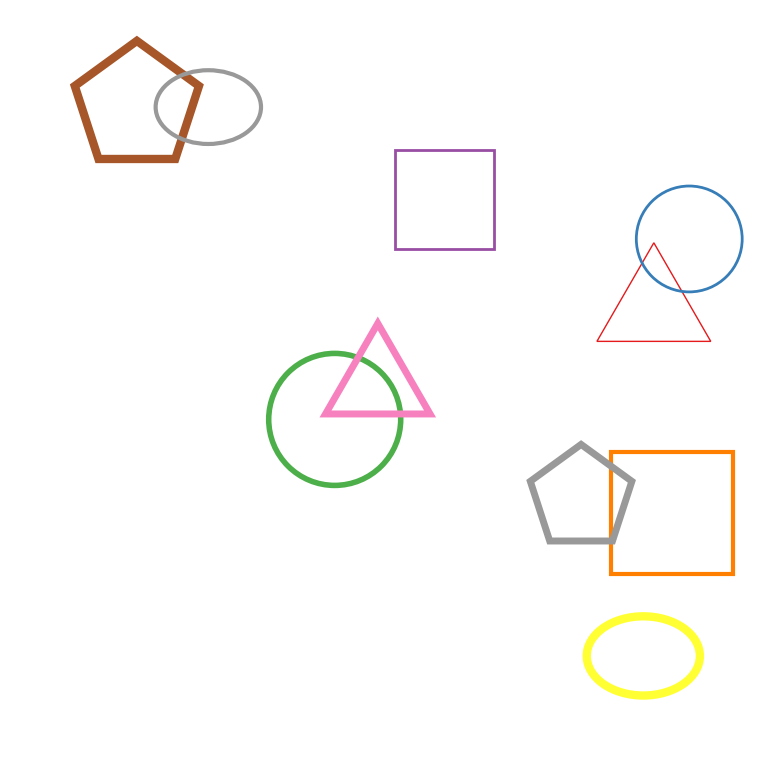[{"shape": "triangle", "thickness": 0.5, "radius": 0.43, "center": [0.849, 0.599]}, {"shape": "circle", "thickness": 1, "radius": 0.34, "center": [0.895, 0.69]}, {"shape": "circle", "thickness": 2, "radius": 0.43, "center": [0.435, 0.455]}, {"shape": "square", "thickness": 1, "radius": 0.32, "center": [0.578, 0.741]}, {"shape": "square", "thickness": 1.5, "radius": 0.4, "center": [0.873, 0.334]}, {"shape": "oval", "thickness": 3, "radius": 0.37, "center": [0.836, 0.148]}, {"shape": "pentagon", "thickness": 3, "radius": 0.42, "center": [0.178, 0.862]}, {"shape": "triangle", "thickness": 2.5, "radius": 0.39, "center": [0.491, 0.502]}, {"shape": "pentagon", "thickness": 2.5, "radius": 0.35, "center": [0.755, 0.353]}, {"shape": "oval", "thickness": 1.5, "radius": 0.34, "center": [0.271, 0.861]}]